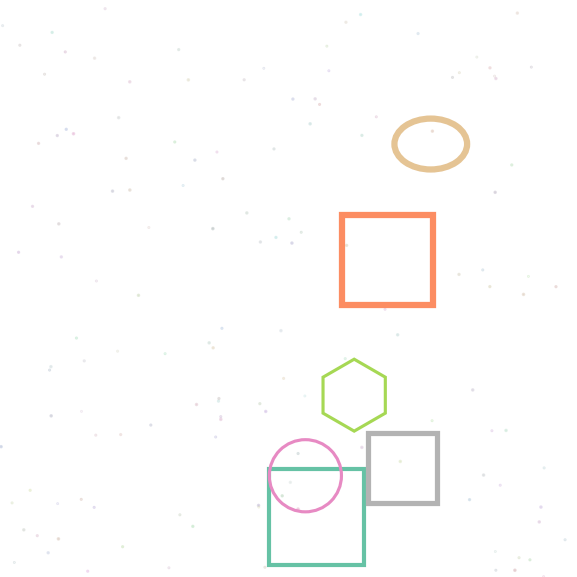[{"shape": "square", "thickness": 2, "radius": 0.41, "center": [0.548, 0.104]}, {"shape": "square", "thickness": 3, "radius": 0.39, "center": [0.67, 0.549]}, {"shape": "circle", "thickness": 1.5, "radius": 0.31, "center": [0.529, 0.175]}, {"shape": "hexagon", "thickness": 1.5, "radius": 0.31, "center": [0.613, 0.315]}, {"shape": "oval", "thickness": 3, "radius": 0.31, "center": [0.746, 0.75]}, {"shape": "square", "thickness": 2.5, "radius": 0.3, "center": [0.698, 0.189]}]